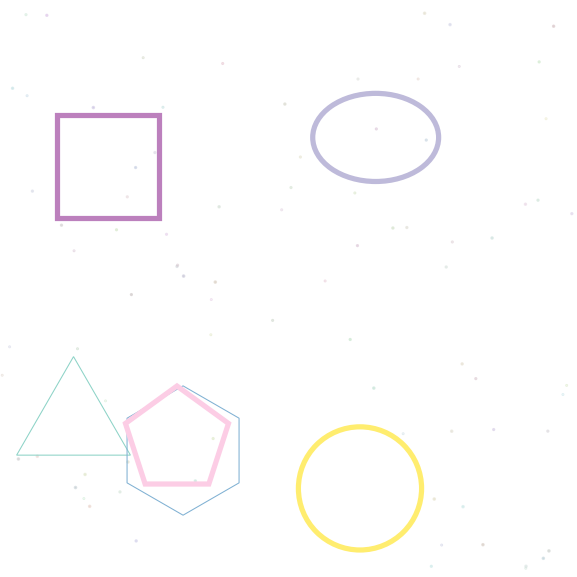[{"shape": "triangle", "thickness": 0.5, "radius": 0.57, "center": [0.127, 0.268]}, {"shape": "oval", "thickness": 2.5, "radius": 0.55, "center": [0.651, 0.761]}, {"shape": "hexagon", "thickness": 0.5, "radius": 0.56, "center": [0.317, 0.219]}, {"shape": "pentagon", "thickness": 2.5, "radius": 0.47, "center": [0.306, 0.237]}, {"shape": "square", "thickness": 2.5, "radius": 0.44, "center": [0.187, 0.711]}, {"shape": "circle", "thickness": 2.5, "radius": 0.53, "center": [0.623, 0.153]}]